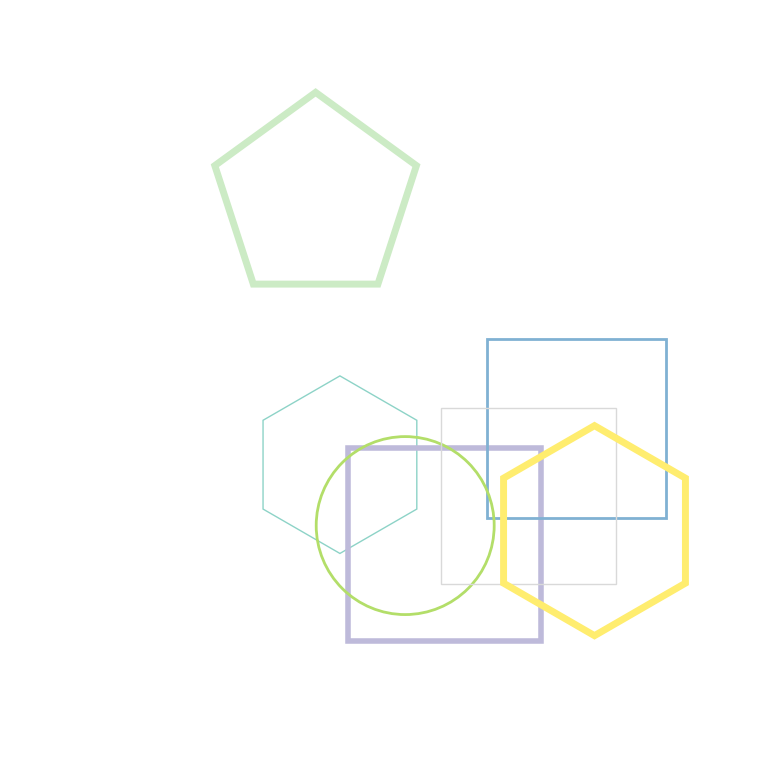[{"shape": "hexagon", "thickness": 0.5, "radius": 0.58, "center": [0.441, 0.397]}, {"shape": "square", "thickness": 2, "radius": 0.63, "center": [0.577, 0.293]}, {"shape": "square", "thickness": 1, "radius": 0.58, "center": [0.749, 0.444]}, {"shape": "circle", "thickness": 1, "radius": 0.58, "center": [0.526, 0.317]}, {"shape": "square", "thickness": 0.5, "radius": 0.57, "center": [0.686, 0.356]}, {"shape": "pentagon", "thickness": 2.5, "radius": 0.69, "center": [0.41, 0.742]}, {"shape": "hexagon", "thickness": 2.5, "radius": 0.68, "center": [0.772, 0.311]}]